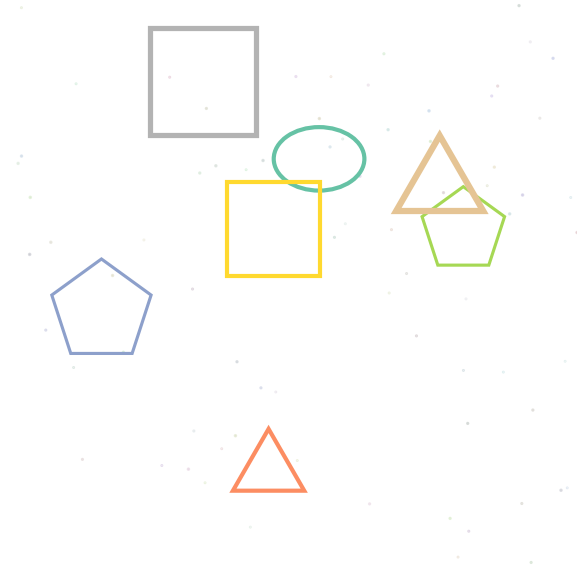[{"shape": "oval", "thickness": 2, "radius": 0.39, "center": [0.552, 0.724]}, {"shape": "triangle", "thickness": 2, "radius": 0.36, "center": [0.465, 0.185]}, {"shape": "pentagon", "thickness": 1.5, "radius": 0.45, "center": [0.176, 0.46]}, {"shape": "pentagon", "thickness": 1.5, "radius": 0.38, "center": [0.802, 0.601]}, {"shape": "square", "thickness": 2, "radius": 0.4, "center": [0.474, 0.603]}, {"shape": "triangle", "thickness": 3, "radius": 0.44, "center": [0.761, 0.677]}, {"shape": "square", "thickness": 2.5, "radius": 0.46, "center": [0.352, 0.858]}]